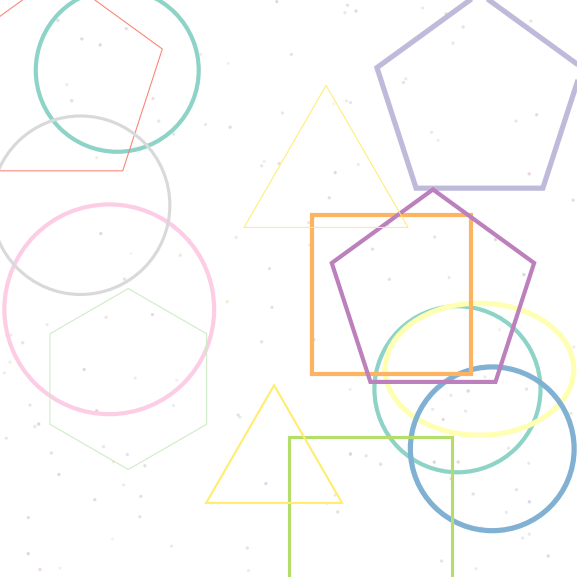[{"shape": "circle", "thickness": 2, "radius": 0.71, "center": [0.203, 0.877]}, {"shape": "circle", "thickness": 2, "radius": 0.72, "center": [0.792, 0.325]}, {"shape": "oval", "thickness": 2.5, "radius": 0.82, "center": [0.83, 0.36]}, {"shape": "pentagon", "thickness": 2.5, "radius": 0.93, "center": [0.83, 0.824]}, {"shape": "pentagon", "thickness": 0.5, "radius": 0.94, "center": [0.102, 0.856]}, {"shape": "circle", "thickness": 2.5, "radius": 0.71, "center": [0.852, 0.222]}, {"shape": "square", "thickness": 2, "radius": 0.69, "center": [0.678, 0.489]}, {"shape": "square", "thickness": 1.5, "radius": 0.7, "center": [0.642, 0.102]}, {"shape": "circle", "thickness": 2, "radius": 0.91, "center": [0.189, 0.464]}, {"shape": "circle", "thickness": 1.5, "radius": 0.77, "center": [0.14, 0.644]}, {"shape": "pentagon", "thickness": 2, "radius": 0.92, "center": [0.75, 0.487]}, {"shape": "hexagon", "thickness": 0.5, "radius": 0.78, "center": [0.222, 0.343]}, {"shape": "triangle", "thickness": 1, "radius": 0.68, "center": [0.475, 0.196]}, {"shape": "triangle", "thickness": 0.5, "radius": 0.82, "center": [0.565, 0.687]}]